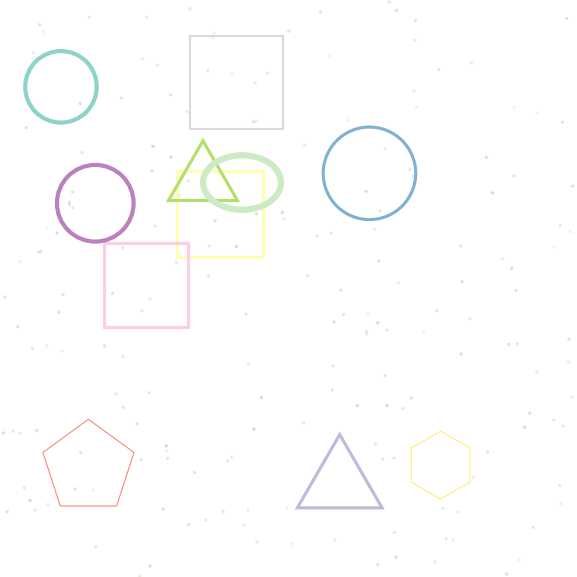[{"shape": "circle", "thickness": 2, "radius": 0.31, "center": [0.106, 0.849]}, {"shape": "square", "thickness": 1.5, "radius": 0.37, "center": [0.381, 0.628]}, {"shape": "triangle", "thickness": 1.5, "radius": 0.42, "center": [0.588, 0.162]}, {"shape": "pentagon", "thickness": 0.5, "radius": 0.41, "center": [0.153, 0.19]}, {"shape": "circle", "thickness": 1.5, "radius": 0.4, "center": [0.64, 0.699]}, {"shape": "triangle", "thickness": 1.5, "radius": 0.34, "center": [0.351, 0.686]}, {"shape": "square", "thickness": 1.5, "radius": 0.36, "center": [0.253, 0.505]}, {"shape": "square", "thickness": 1, "radius": 0.4, "center": [0.41, 0.856]}, {"shape": "circle", "thickness": 2, "radius": 0.33, "center": [0.165, 0.647]}, {"shape": "oval", "thickness": 3, "radius": 0.34, "center": [0.419, 0.683]}, {"shape": "hexagon", "thickness": 0.5, "radius": 0.29, "center": [0.763, 0.194]}]